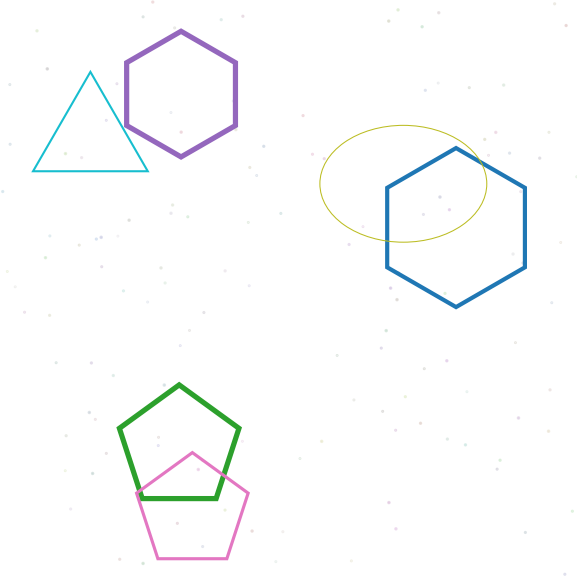[{"shape": "hexagon", "thickness": 2, "radius": 0.69, "center": [0.79, 0.605]}, {"shape": "pentagon", "thickness": 2.5, "radius": 0.54, "center": [0.31, 0.224]}, {"shape": "hexagon", "thickness": 2.5, "radius": 0.54, "center": [0.314, 0.836]}, {"shape": "pentagon", "thickness": 1.5, "radius": 0.51, "center": [0.333, 0.114]}, {"shape": "oval", "thickness": 0.5, "radius": 0.72, "center": [0.698, 0.681]}, {"shape": "triangle", "thickness": 1, "radius": 0.57, "center": [0.157, 0.76]}]